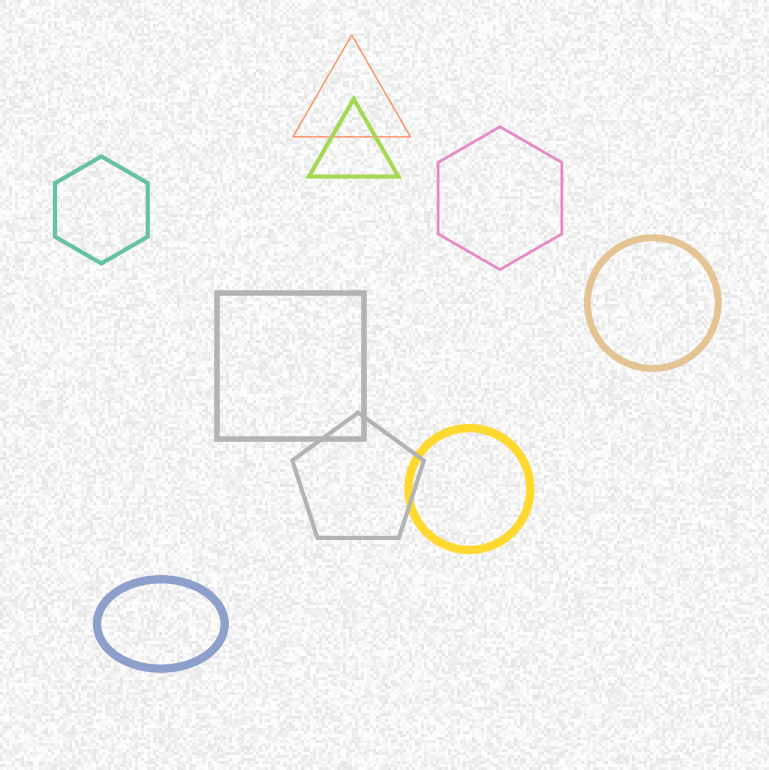[{"shape": "hexagon", "thickness": 1.5, "radius": 0.35, "center": [0.132, 0.727]}, {"shape": "triangle", "thickness": 0.5, "radius": 0.44, "center": [0.457, 0.866]}, {"shape": "oval", "thickness": 3, "radius": 0.41, "center": [0.209, 0.19]}, {"shape": "hexagon", "thickness": 1, "radius": 0.46, "center": [0.649, 0.743]}, {"shape": "triangle", "thickness": 1.5, "radius": 0.34, "center": [0.459, 0.804]}, {"shape": "circle", "thickness": 3, "radius": 0.4, "center": [0.61, 0.365]}, {"shape": "circle", "thickness": 2.5, "radius": 0.42, "center": [0.848, 0.606]}, {"shape": "pentagon", "thickness": 1.5, "radius": 0.45, "center": [0.465, 0.374]}, {"shape": "square", "thickness": 2, "radius": 0.48, "center": [0.377, 0.525]}]